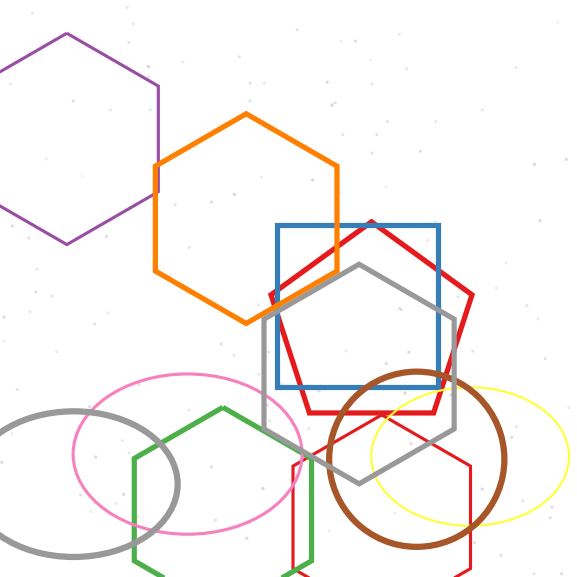[{"shape": "pentagon", "thickness": 2.5, "radius": 0.91, "center": [0.643, 0.432]}, {"shape": "hexagon", "thickness": 1.5, "radius": 0.89, "center": [0.661, 0.103]}, {"shape": "square", "thickness": 2.5, "radius": 0.7, "center": [0.619, 0.469]}, {"shape": "hexagon", "thickness": 2.5, "radius": 0.89, "center": [0.386, 0.117]}, {"shape": "hexagon", "thickness": 1.5, "radius": 0.91, "center": [0.116, 0.759]}, {"shape": "hexagon", "thickness": 2.5, "radius": 0.91, "center": [0.426, 0.621]}, {"shape": "oval", "thickness": 1, "radius": 0.86, "center": [0.814, 0.209]}, {"shape": "circle", "thickness": 3, "radius": 0.76, "center": [0.722, 0.204]}, {"shape": "oval", "thickness": 1.5, "radius": 0.99, "center": [0.325, 0.213]}, {"shape": "oval", "thickness": 3, "radius": 0.9, "center": [0.127, 0.161]}, {"shape": "hexagon", "thickness": 2.5, "radius": 0.95, "center": [0.622, 0.351]}]